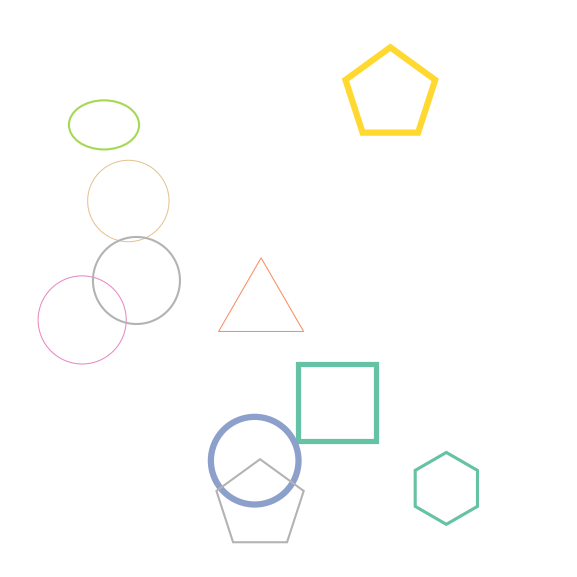[{"shape": "hexagon", "thickness": 1.5, "radius": 0.31, "center": [0.773, 0.153]}, {"shape": "square", "thickness": 2.5, "radius": 0.34, "center": [0.583, 0.302]}, {"shape": "triangle", "thickness": 0.5, "radius": 0.43, "center": [0.452, 0.468]}, {"shape": "circle", "thickness": 3, "radius": 0.38, "center": [0.441, 0.201]}, {"shape": "circle", "thickness": 0.5, "radius": 0.38, "center": [0.142, 0.445]}, {"shape": "oval", "thickness": 1, "radius": 0.3, "center": [0.18, 0.783]}, {"shape": "pentagon", "thickness": 3, "radius": 0.41, "center": [0.676, 0.836]}, {"shape": "circle", "thickness": 0.5, "radius": 0.35, "center": [0.222, 0.651]}, {"shape": "pentagon", "thickness": 1, "radius": 0.4, "center": [0.45, 0.124]}, {"shape": "circle", "thickness": 1, "radius": 0.38, "center": [0.236, 0.513]}]